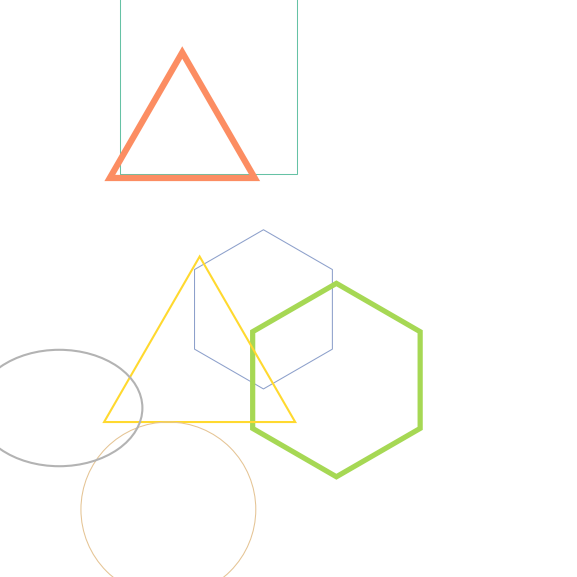[{"shape": "square", "thickness": 0.5, "radius": 0.77, "center": [0.361, 0.851]}, {"shape": "triangle", "thickness": 3, "radius": 0.72, "center": [0.316, 0.763]}, {"shape": "hexagon", "thickness": 0.5, "radius": 0.69, "center": [0.456, 0.463]}, {"shape": "hexagon", "thickness": 2.5, "radius": 0.84, "center": [0.583, 0.341]}, {"shape": "triangle", "thickness": 1, "radius": 0.96, "center": [0.346, 0.364]}, {"shape": "circle", "thickness": 0.5, "radius": 0.76, "center": [0.292, 0.117]}, {"shape": "oval", "thickness": 1, "radius": 0.72, "center": [0.103, 0.293]}]